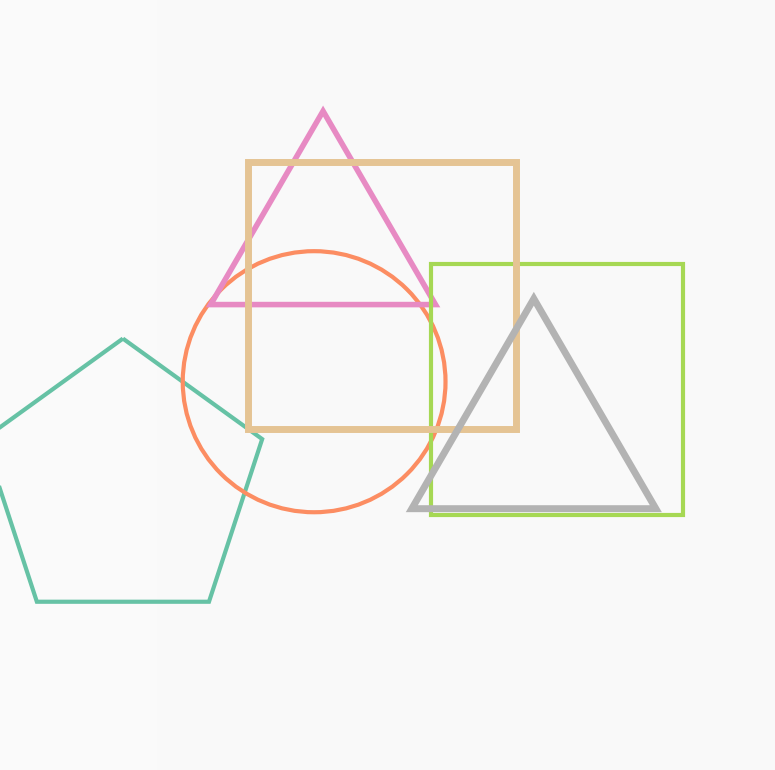[{"shape": "pentagon", "thickness": 1.5, "radius": 0.94, "center": [0.159, 0.371]}, {"shape": "circle", "thickness": 1.5, "radius": 0.85, "center": [0.405, 0.504]}, {"shape": "triangle", "thickness": 2, "radius": 0.84, "center": [0.417, 0.688]}, {"shape": "square", "thickness": 1.5, "radius": 0.81, "center": [0.719, 0.494]}, {"shape": "square", "thickness": 2.5, "radius": 0.86, "center": [0.493, 0.616]}, {"shape": "triangle", "thickness": 2.5, "radius": 0.91, "center": [0.689, 0.43]}]